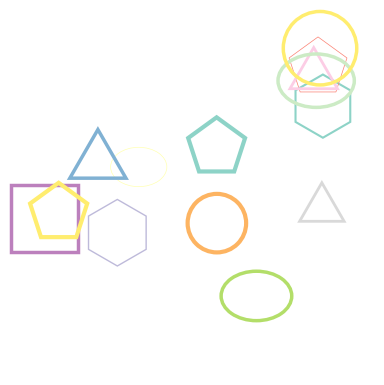[{"shape": "pentagon", "thickness": 3, "radius": 0.39, "center": [0.563, 0.617]}, {"shape": "hexagon", "thickness": 1.5, "radius": 0.41, "center": [0.839, 0.724]}, {"shape": "oval", "thickness": 0.5, "radius": 0.37, "center": [0.36, 0.566]}, {"shape": "hexagon", "thickness": 1, "radius": 0.43, "center": [0.305, 0.396]}, {"shape": "pentagon", "thickness": 0.5, "radius": 0.4, "center": [0.826, 0.825]}, {"shape": "triangle", "thickness": 2.5, "radius": 0.42, "center": [0.254, 0.579]}, {"shape": "circle", "thickness": 3, "radius": 0.38, "center": [0.563, 0.42]}, {"shape": "oval", "thickness": 2.5, "radius": 0.46, "center": [0.666, 0.231]}, {"shape": "triangle", "thickness": 2, "radius": 0.36, "center": [0.815, 0.805]}, {"shape": "triangle", "thickness": 2, "radius": 0.33, "center": [0.836, 0.459]}, {"shape": "square", "thickness": 2.5, "radius": 0.43, "center": [0.114, 0.431]}, {"shape": "oval", "thickness": 2.5, "radius": 0.5, "center": [0.821, 0.79]}, {"shape": "pentagon", "thickness": 3, "radius": 0.39, "center": [0.152, 0.447]}, {"shape": "circle", "thickness": 2.5, "radius": 0.48, "center": [0.831, 0.875]}]